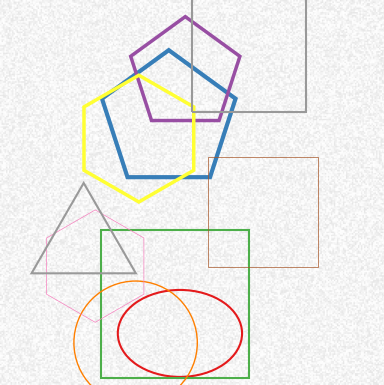[{"shape": "oval", "thickness": 1.5, "radius": 0.81, "center": [0.467, 0.134]}, {"shape": "pentagon", "thickness": 3, "radius": 0.91, "center": [0.438, 0.687]}, {"shape": "square", "thickness": 1.5, "radius": 0.96, "center": [0.455, 0.21]}, {"shape": "pentagon", "thickness": 2.5, "radius": 0.75, "center": [0.481, 0.808]}, {"shape": "circle", "thickness": 1, "radius": 0.8, "center": [0.352, 0.11]}, {"shape": "hexagon", "thickness": 2.5, "radius": 0.82, "center": [0.361, 0.64]}, {"shape": "square", "thickness": 0.5, "radius": 0.71, "center": [0.683, 0.449]}, {"shape": "hexagon", "thickness": 0.5, "radius": 0.73, "center": [0.247, 0.309]}, {"shape": "triangle", "thickness": 1.5, "radius": 0.78, "center": [0.217, 0.368]}, {"shape": "square", "thickness": 1.5, "radius": 0.74, "center": [0.647, 0.859]}]